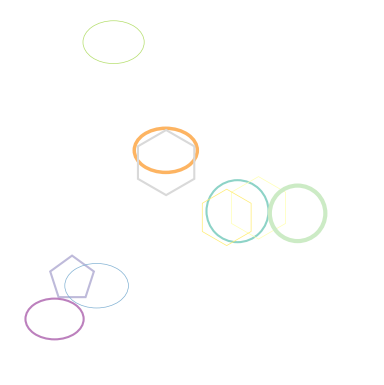[{"shape": "circle", "thickness": 1.5, "radius": 0.4, "center": [0.617, 0.451]}, {"shape": "hexagon", "thickness": 0.5, "radius": 0.41, "center": [0.671, 0.46]}, {"shape": "pentagon", "thickness": 1.5, "radius": 0.3, "center": [0.187, 0.276]}, {"shape": "oval", "thickness": 0.5, "radius": 0.41, "center": [0.251, 0.258]}, {"shape": "oval", "thickness": 2.5, "radius": 0.41, "center": [0.431, 0.61]}, {"shape": "oval", "thickness": 0.5, "radius": 0.4, "center": [0.295, 0.89]}, {"shape": "hexagon", "thickness": 1.5, "radius": 0.42, "center": [0.431, 0.578]}, {"shape": "oval", "thickness": 1.5, "radius": 0.38, "center": [0.142, 0.171]}, {"shape": "circle", "thickness": 3, "radius": 0.36, "center": [0.773, 0.446]}, {"shape": "hexagon", "thickness": 0.5, "radius": 0.37, "center": [0.589, 0.435]}]